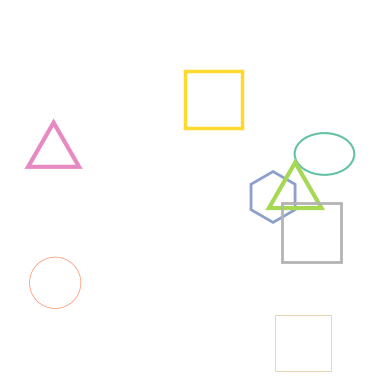[{"shape": "oval", "thickness": 1.5, "radius": 0.39, "center": [0.843, 0.6]}, {"shape": "circle", "thickness": 0.5, "radius": 0.33, "center": [0.143, 0.265]}, {"shape": "hexagon", "thickness": 2, "radius": 0.33, "center": [0.709, 0.488]}, {"shape": "triangle", "thickness": 3, "radius": 0.38, "center": [0.139, 0.605]}, {"shape": "triangle", "thickness": 3, "radius": 0.39, "center": [0.767, 0.499]}, {"shape": "square", "thickness": 2.5, "radius": 0.37, "center": [0.554, 0.742]}, {"shape": "square", "thickness": 0.5, "radius": 0.36, "center": [0.787, 0.11]}, {"shape": "square", "thickness": 2, "radius": 0.38, "center": [0.81, 0.397]}]